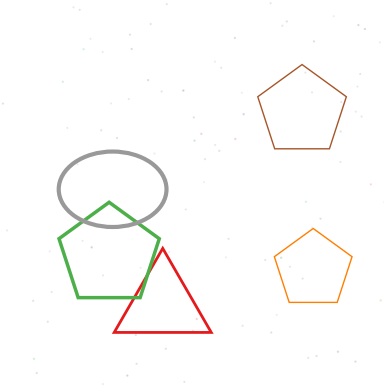[{"shape": "triangle", "thickness": 2, "radius": 0.73, "center": [0.423, 0.209]}, {"shape": "pentagon", "thickness": 2.5, "radius": 0.68, "center": [0.284, 0.338]}, {"shape": "pentagon", "thickness": 1, "radius": 0.53, "center": [0.814, 0.3]}, {"shape": "pentagon", "thickness": 1, "radius": 0.6, "center": [0.785, 0.711]}, {"shape": "oval", "thickness": 3, "radius": 0.7, "center": [0.293, 0.508]}]